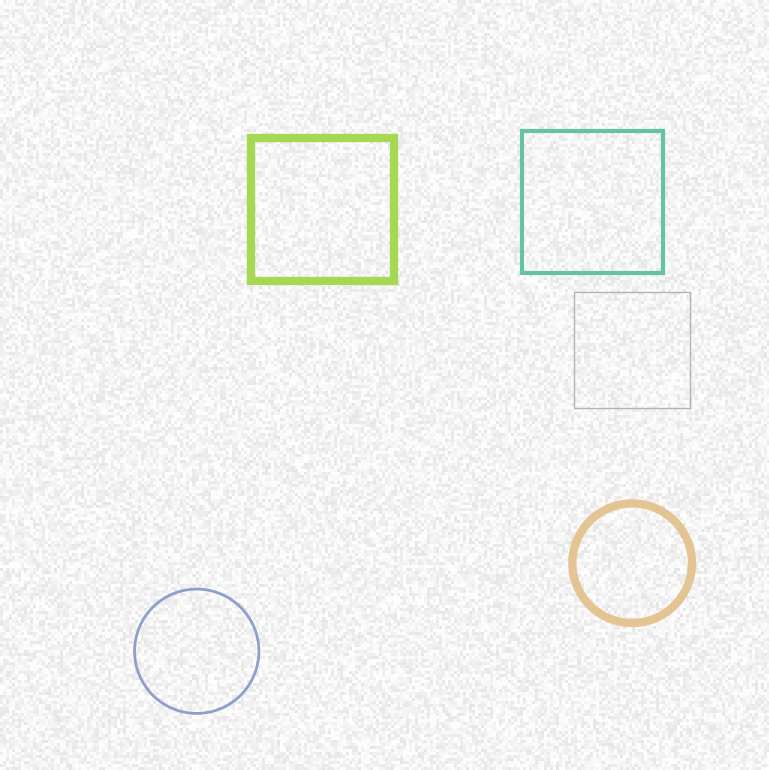[{"shape": "square", "thickness": 1.5, "radius": 0.46, "center": [0.769, 0.738]}, {"shape": "circle", "thickness": 1, "radius": 0.4, "center": [0.255, 0.154]}, {"shape": "square", "thickness": 3, "radius": 0.47, "center": [0.419, 0.728]}, {"shape": "circle", "thickness": 3, "radius": 0.39, "center": [0.821, 0.269]}, {"shape": "square", "thickness": 0.5, "radius": 0.38, "center": [0.821, 0.546]}]